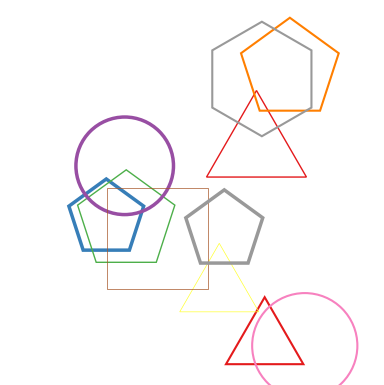[{"shape": "triangle", "thickness": 1, "radius": 0.75, "center": [0.666, 0.615]}, {"shape": "triangle", "thickness": 1.5, "radius": 0.58, "center": [0.687, 0.112]}, {"shape": "pentagon", "thickness": 2.5, "radius": 0.51, "center": [0.276, 0.433]}, {"shape": "pentagon", "thickness": 1, "radius": 0.66, "center": [0.328, 0.426]}, {"shape": "circle", "thickness": 2.5, "radius": 0.63, "center": [0.324, 0.569]}, {"shape": "pentagon", "thickness": 1.5, "radius": 0.67, "center": [0.753, 0.82]}, {"shape": "triangle", "thickness": 0.5, "radius": 0.59, "center": [0.57, 0.249]}, {"shape": "square", "thickness": 0.5, "radius": 0.65, "center": [0.409, 0.381]}, {"shape": "circle", "thickness": 1.5, "radius": 0.68, "center": [0.792, 0.102]}, {"shape": "hexagon", "thickness": 1.5, "radius": 0.74, "center": [0.68, 0.795]}, {"shape": "pentagon", "thickness": 2.5, "radius": 0.53, "center": [0.583, 0.402]}]